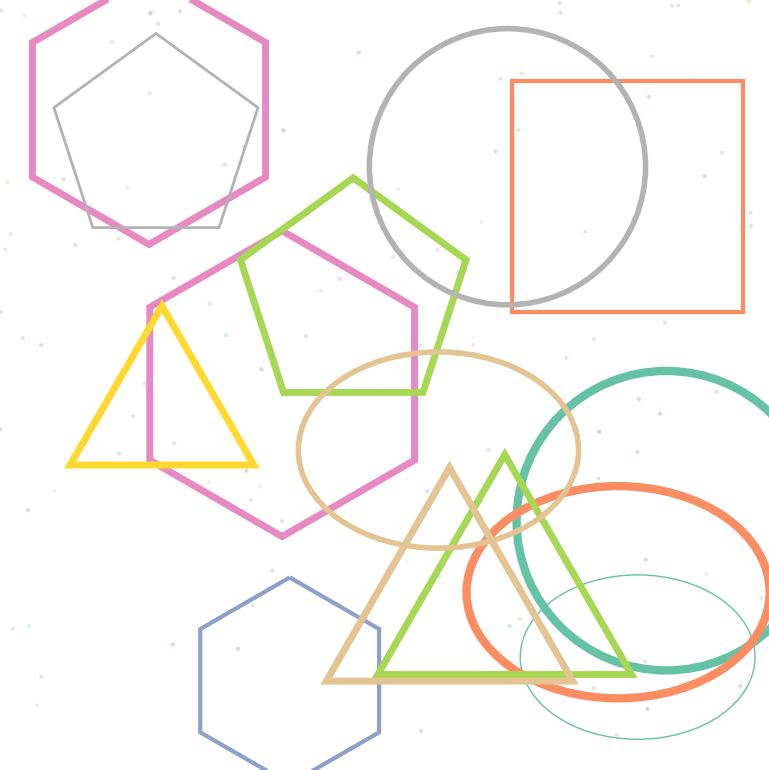[{"shape": "oval", "thickness": 0.5, "radius": 0.76, "center": [0.828, 0.147]}, {"shape": "circle", "thickness": 3, "radius": 0.97, "center": [0.865, 0.324]}, {"shape": "oval", "thickness": 3, "radius": 0.98, "center": [0.803, 0.231]}, {"shape": "square", "thickness": 1.5, "radius": 0.75, "center": [0.815, 0.745]}, {"shape": "hexagon", "thickness": 1.5, "radius": 0.67, "center": [0.376, 0.116]}, {"shape": "hexagon", "thickness": 2.5, "radius": 0.99, "center": [0.366, 0.502]}, {"shape": "hexagon", "thickness": 2.5, "radius": 0.87, "center": [0.194, 0.857]}, {"shape": "triangle", "thickness": 2.5, "radius": 0.95, "center": [0.656, 0.219]}, {"shape": "pentagon", "thickness": 2.5, "radius": 0.77, "center": [0.459, 0.615]}, {"shape": "triangle", "thickness": 2.5, "radius": 0.69, "center": [0.21, 0.465]}, {"shape": "oval", "thickness": 2, "radius": 0.91, "center": [0.569, 0.416]}, {"shape": "triangle", "thickness": 2.5, "radius": 0.92, "center": [0.584, 0.208]}, {"shape": "circle", "thickness": 2, "radius": 0.9, "center": [0.659, 0.783]}, {"shape": "pentagon", "thickness": 1, "radius": 0.7, "center": [0.203, 0.817]}]